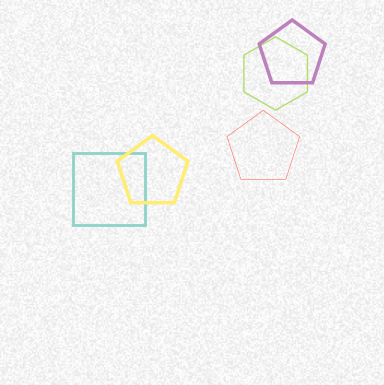[{"shape": "square", "thickness": 2, "radius": 0.47, "center": [0.284, 0.509]}, {"shape": "pentagon", "thickness": 0.5, "radius": 0.5, "center": [0.684, 0.614]}, {"shape": "hexagon", "thickness": 1, "radius": 0.48, "center": [0.716, 0.809]}, {"shape": "pentagon", "thickness": 2.5, "radius": 0.45, "center": [0.759, 0.858]}, {"shape": "pentagon", "thickness": 2.5, "radius": 0.48, "center": [0.396, 0.551]}]